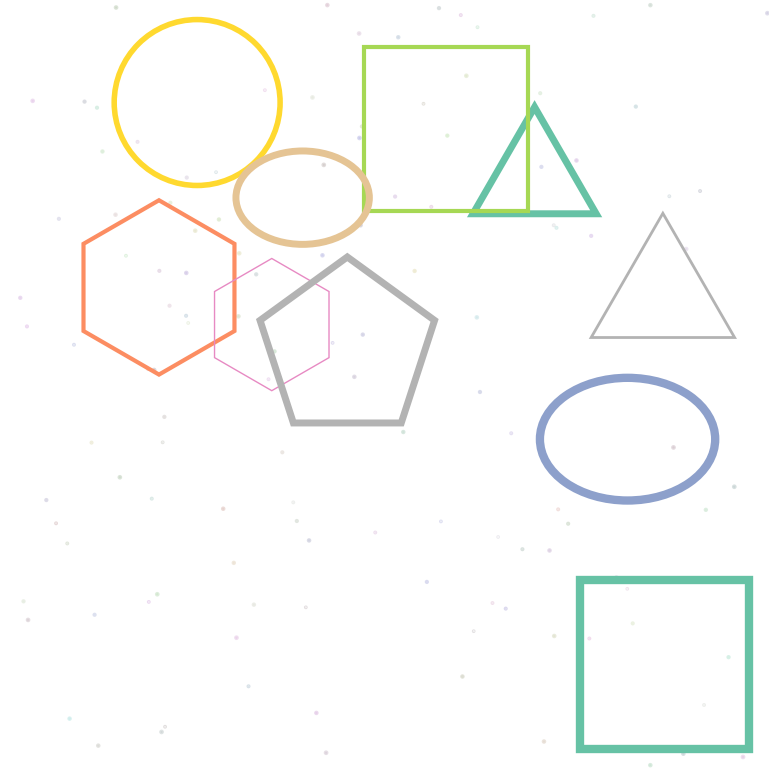[{"shape": "triangle", "thickness": 2.5, "radius": 0.46, "center": [0.694, 0.769]}, {"shape": "square", "thickness": 3, "radius": 0.55, "center": [0.863, 0.137]}, {"shape": "hexagon", "thickness": 1.5, "radius": 0.57, "center": [0.206, 0.627]}, {"shape": "oval", "thickness": 3, "radius": 0.57, "center": [0.815, 0.43]}, {"shape": "hexagon", "thickness": 0.5, "radius": 0.43, "center": [0.353, 0.578]}, {"shape": "square", "thickness": 1.5, "radius": 0.53, "center": [0.579, 0.832]}, {"shape": "circle", "thickness": 2, "radius": 0.54, "center": [0.256, 0.867]}, {"shape": "oval", "thickness": 2.5, "radius": 0.43, "center": [0.393, 0.743]}, {"shape": "pentagon", "thickness": 2.5, "radius": 0.6, "center": [0.451, 0.547]}, {"shape": "triangle", "thickness": 1, "radius": 0.54, "center": [0.861, 0.615]}]